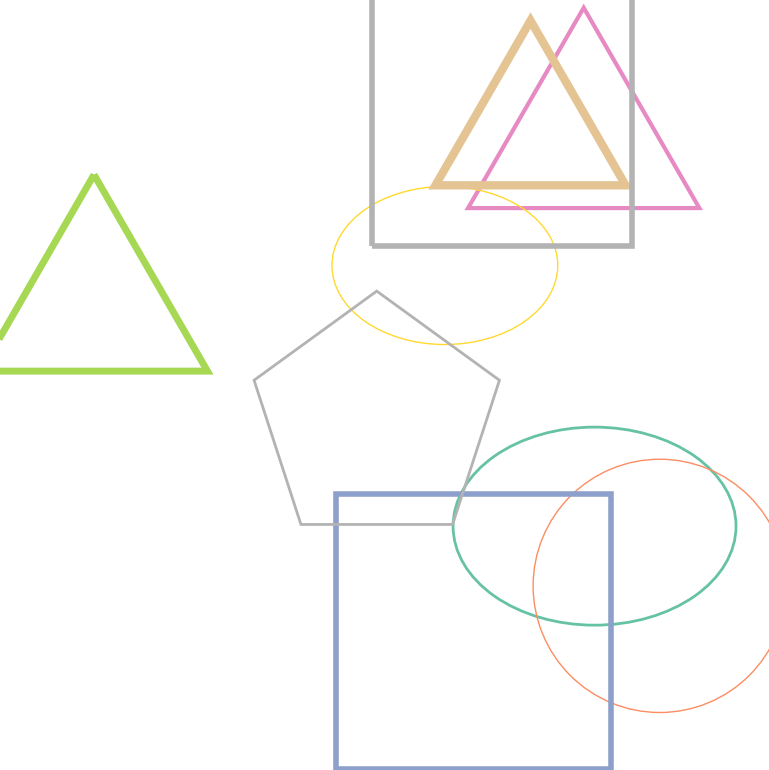[{"shape": "oval", "thickness": 1, "radius": 0.92, "center": [0.772, 0.317]}, {"shape": "circle", "thickness": 0.5, "radius": 0.82, "center": [0.857, 0.239]}, {"shape": "square", "thickness": 2, "radius": 0.89, "center": [0.615, 0.18]}, {"shape": "triangle", "thickness": 1.5, "radius": 0.87, "center": [0.758, 0.816]}, {"shape": "triangle", "thickness": 2.5, "radius": 0.85, "center": [0.122, 0.603]}, {"shape": "oval", "thickness": 0.5, "radius": 0.73, "center": [0.578, 0.655]}, {"shape": "triangle", "thickness": 3, "radius": 0.71, "center": [0.689, 0.831]}, {"shape": "pentagon", "thickness": 1, "radius": 0.84, "center": [0.489, 0.454]}, {"shape": "square", "thickness": 2, "radius": 0.84, "center": [0.652, 0.849]}]